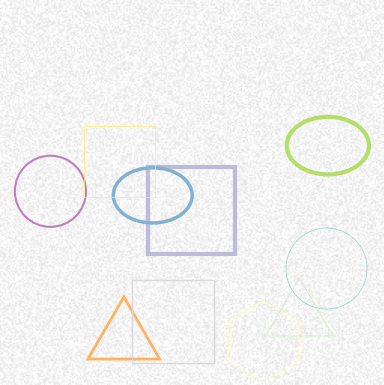[{"shape": "circle", "thickness": 0.5, "radius": 0.53, "center": [0.848, 0.302]}, {"shape": "hexagon", "thickness": 0.5, "radius": 0.53, "center": [0.684, 0.113]}, {"shape": "square", "thickness": 3, "radius": 0.56, "center": [0.498, 0.454]}, {"shape": "oval", "thickness": 2.5, "radius": 0.51, "center": [0.397, 0.493]}, {"shape": "triangle", "thickness": 2, "radius": 0.54, "center": [0.322, 0.121]}, {"shape": "oval", "thickness": 3, "radius": 0.53, "center": [0.852, 0.622]}, {"shape": "square", "thickness": 1, "radius": 0.54, "center": [0.449, 0.165]}, {"shape": "circle", "thickness": 1.5, "radius": 0.46, "center": [0.131, 0.503]}, {"shape": "triangle", "thickness": 0.5, "radius": 0.5, "center": [0.778, 0.178]}, {"shape": "square", "thickness": 0.5, "radius": 0.46, "center": [0.31, 0.582]}]